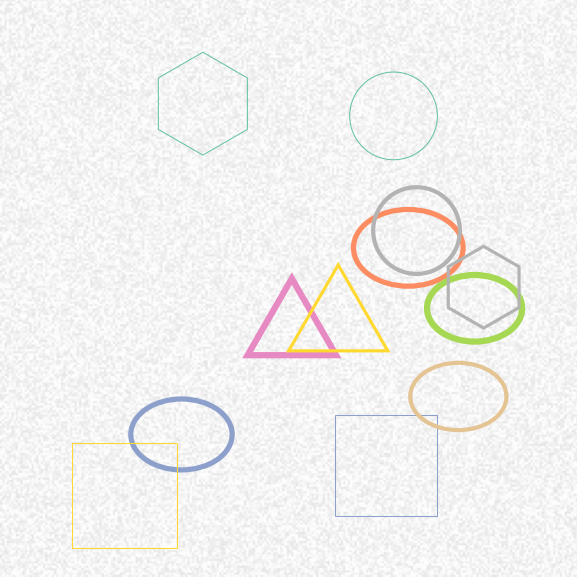[{"shape": "circle", "thickness": 0.5, "radius": 0.38, "center": [0.681, 0.798]}, {"shape": "hexagon", "thickness": 0.5, "radius": 0.45, "center": [0.351, 0.82]}, {"shape": "oval", "thickness": 2.5, "radius": 0.47, "center": [0.707, 0.57]}, {"shape": "square", "thickness": 0.5, "radius": 0.44, "center": [0.669, 0.192]}, {"shape": "oval", "thickness": 2.5, "radius": 0.44, "center": [0.314, 0.247]}, {"shape": "triangle", "thickness": 3, "radius": 0.44, "center": [0.505, 0.428]}, {"shape": "oval", "thickness": 3, "radius": 0.41, "center": [0.822, 0.465]}, {"shape": "triangle", "thickness": 1.5, "radius": 0.5, "center": [0.586, 0.441]}, {"shape": "square", "thickness": 0.5, "radius": 0.45, "center": [0.216, 0.142]}, {"shape": "oval", "thickness": 2, "radius": 0.42, "center": [0.794, 0.313]}, {"shape": "circle", "thickness": 2, "radius": 0.38, "center": [0.721, 0.6]}, {"shape": "hexagon", "thickness": 1.5, "radius": 0.35, "center": [0.837, 0.502]}]